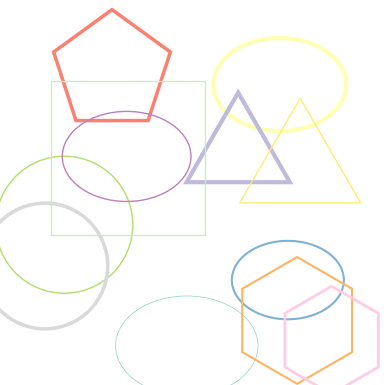[{"shape": "oval", "thickness": 0.5, "radius": 0.93, "center": [0.485, 0.102]}, {"shape": "oval", "thickness": 3, "radius": 0.86, "center": [0.727, 0.78]}, {"shape": "triangle", "thickness": 3, "radius": 0.77, "center": [0.619, 0.604]}, {"shape": "pentagon", "thickness": 2.5, "radius": 0.8, "center": [0.291, 0.816]}, {"shape": "oval", "thickness": 1.5, "radius": 0.73, "center": [0.748, 0.273]}, {"shape": "hexagon", "thickness": 1.5, "radius": 0.82, "center": [0.772, 0.168]}, {"shape": "circle", "thickness": 1, "radius": 0.89, "center": [0.167, 0.416]}, {"shape": "hexagon", "thickness": 2, "radius": 0.7, "center": [0.861, 0.116]}, {"shape": "circle", "thickness": 2.5, "radius": 0.82, "center": [0.117, 0.309]}, {"shape": "oval", "thickness": 1, "radius": 0.84, "center": [0.329, 0.594]}, {"shape": "square", "thickness": 1, "radius": 1.0, "center": [0.334, 0.59]}, {"shape": "triangle", "thickness": 1, "radius": 0.91, "center": [0.78, 0.564]}]